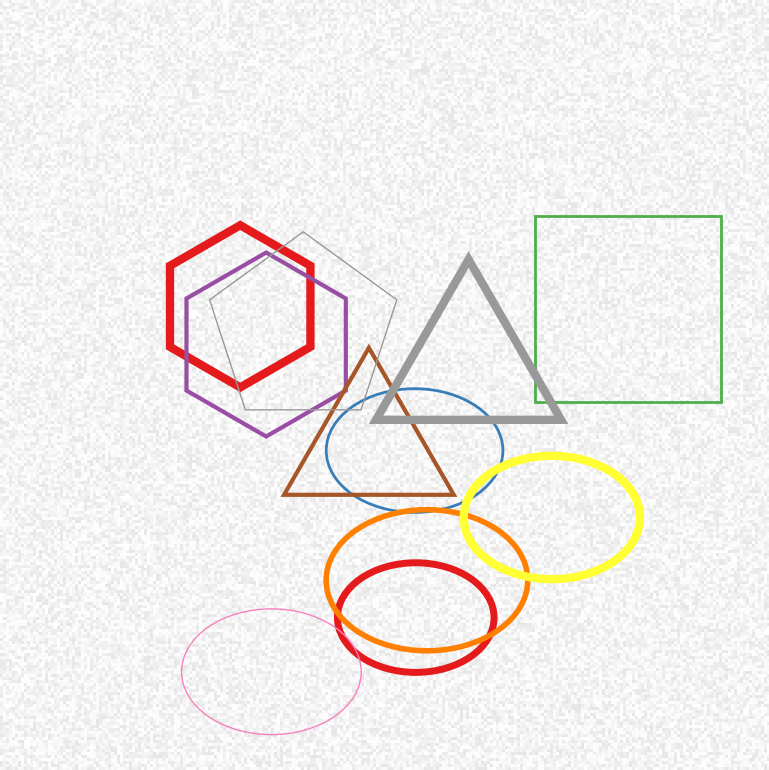[{"shape": "hexagon", "thickness": 3, "radius": 0.53, "center": [0.312, 0.602]}, {"shape": "oval", "thickness": 2.5, "radius": 0.51, "center": [0.54, 0.198]}, {"shape": "oval", "thickness": 1, "radius": 0.57, "center": [0.538, 0.415]}, {"shape": "square", "thickness": 1, "radius": 0.6, "center": [0.815, 0.599]}, {"shape": "hexagon", "thickness": 1.5, "radius": 0.6, "center": [0.346, 0.553]}, {"shape": "oval", "thickness": 2, "radius": 0.65, "center": [0.554, 0.246]}, {"shape": "oval", "thickness": 3, "radius": 0.57, "center": [0.717, 0.328]}, {"shape": "triangle", "thickness": 1.5, "radius": 0.64, "center": [0.479, 0.421]}, {"shape": "oval", "thickness": 0.5, "radius": 0.58, "center": [0.352, 0.128]}, {"shape": "pentagon", "thickness": 0.5, "radius": 0.64, "center": [0.394, 0.571]}, {"shape": "triangle", "thickness": 3, "radius": 0.69, "center": [0.609, 0.524]}]